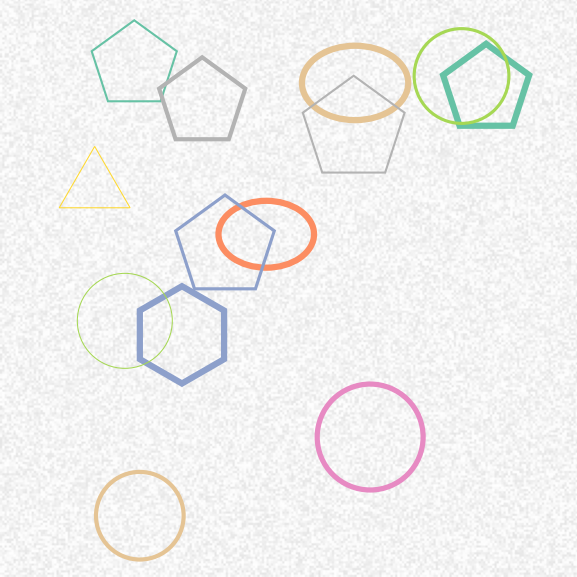[{"shape": "pentagon", "thickness": 3, "radius": 0.39, "center": [0.842, 0.845]}, {"shape": "pentagon", "thickness": 1, "radius": 0.39, "center": [0.232, 0.886]}, {"shape": "oval", "thickness": 3, "radius": 0.41, "center": [0.461, 0.594]}, {"shape": "hexagon", "thickness": 3, "radius": 0.42, "center": [0.315, 0.419]}, {"shape": "pentagon", "thickness": 1.5, "radius": 0.45, "center": [0.39, 0.572]}, {"shape": "circle", "thickness": 2.5, "radius": 0.46, "center": [0.641, 0.242]}, {"shape": "circle", "thickness": 1.5, "radius": 0.41, "center": [0.799, 0.868]}, {"shape": "circle", "thickness": 0.5, "radius": 0.41, "center": [0.216, 0.444]}, {"shape": "triangle", "thickness": 0.5, "radius": 0.35, "center": [0.164, 0.675]}, {"shape": "oval", "thickness": 3, "radius": 0.46, "center": [0.615, 0.856]}, {"shape": "circle", "thickness": 2, "radius": 0.38, "center": [0.242, 0.106]}, {"shape": "pentagon", "thickness": 1, "radius": 0.46, "center": [0.612, 0.775]}, {"shape": "pentagon", "thickness": 2, "radius": 0.39, "center": [0.35, 0.821]}]